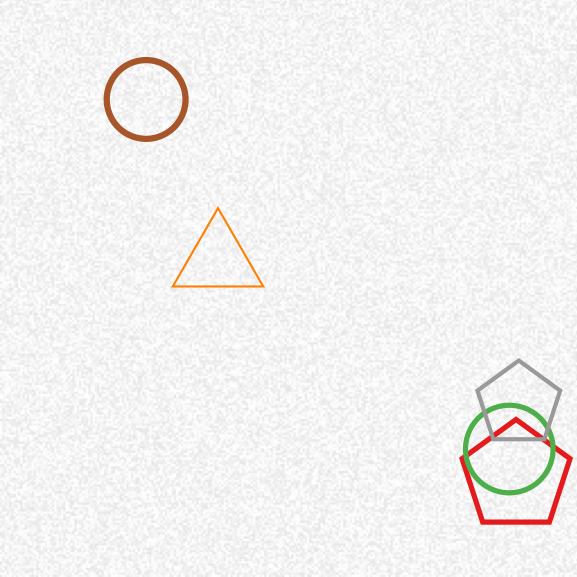[{"shape": "pentagon", "thickness": 2.5, "radius": 0.49, "center": [0.894, 0.175]}, {"shape": "circle", "thickness": 2.5, "radius": 0.38, "center": [0.882, 0.222]}, {"shape": "triangle", "thickness": 1, "radius": 0.45, "center": [0.378, 0.548]}, {"shape": "circle", "thickness": 3, "radius": 0.34, "center": [0.253, 0.827]}, {"shape": "pentagon", "thickness": 2, "radius": 0.38, "center": [0.898, 0.299]}]